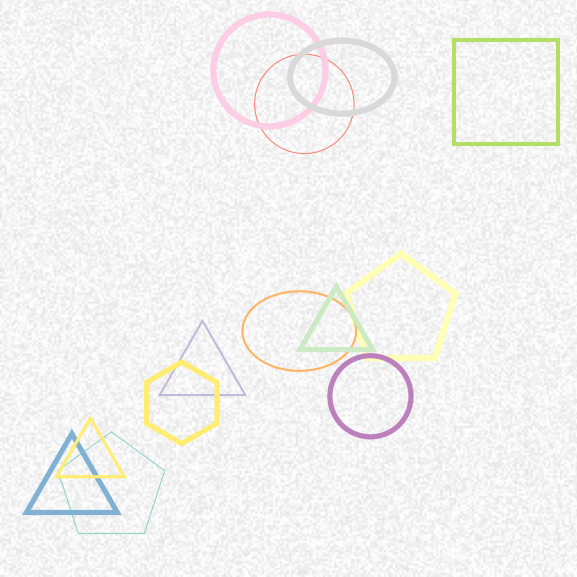[{"shape": "pentagon", "thickness": 0.5, "radius": 0.49, "center": [0.193, 0.154]}, {"shape": "pentagon", "thickness": 3, "radius": 0.5, "center": [0.694, 0.46]}, {"shape": "triangle", "thickness": 1, "radius": 0.43, "center": [0.351, 0.358]}, {"shape": "circle", "thickness": 0.5, "radius": 0.43, "center": [0.527, 0.819]}, {"shape": "triangle", "thickness": 2.5, "radius": 0.45, "center": [0.124, 0.157]}, {"shape": "oval", "thickness": 1, "radius": 0.49, "center": [0.518, 0.426]}, {"shape": "square", "thickness": 2, "radius": 0.45, "center": [0.876, 0.84]}, {"shape": "circle", "thickness": 3, "radius": 0.48, "center": [0.467, 0.877]}, {"shape": "oval", "thickness": 3, "radius": 0.45, "center": [0.593, 0.866]}, {"shape": "circle", "thickness": 2.5, "radius": 0.35, "center": [0.641, 0.313]}, {"shape": "triangle", "thickness": 2.5, "radius": 0.36, "center": [0.582, 0.43]}, {"shape": "hexagon", "thickness": 2.5, "radius": 0.35, "center": [0.315, 0.302]}, {"shape": "triangle", "thickness": 1.5, "radius": 0.34, "center": [0.157, 0.208]}]